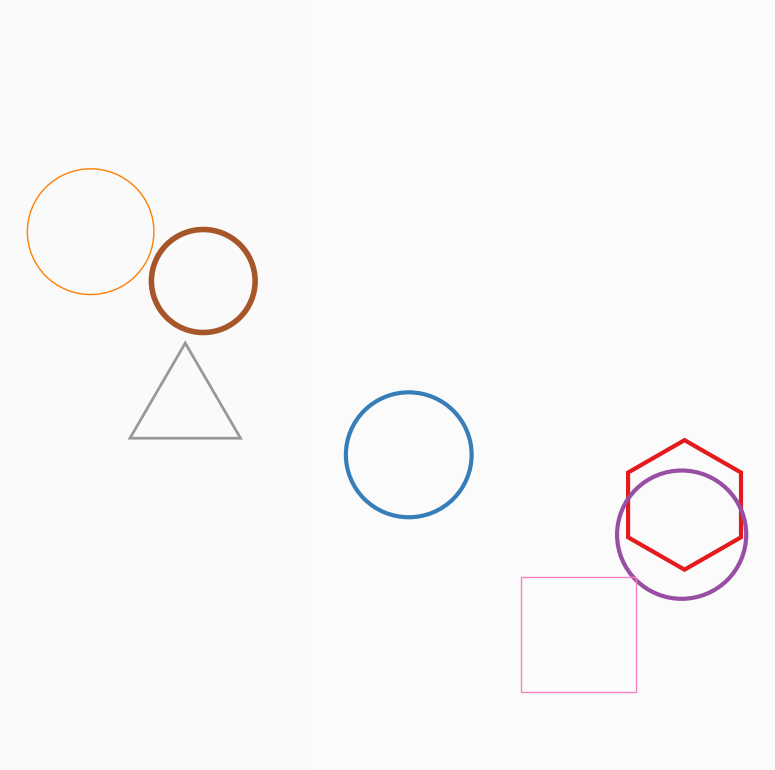[{"shape": "hexagon", "thickness": 1.5, "radius": 0.42, "center": [0.883, 0.344]}, {"shape": "circle", "thickness": 1.5, "radius": 0.41, "center": [0.527, 0.409]}, {"shape": "circle", "thickness": 1.5, "radius": 0.42, "center": [0.88, 0.306]}, {"shape": "circle", "thickness": 0.5, "radius": 0.41, "center": [0.117, 0.699]}, {"shape": "circle", "thickness": 2, "radius": 0.33, "center": [0.262, 0.635]}, {"shape": "square", "thickness": 0.5, "radius": 0.37, "center": [0.747, 0.176]}, {"shape": "triangle", "thickness": 1, "radius": 0.41, "center": [0.239, 0.472]}]